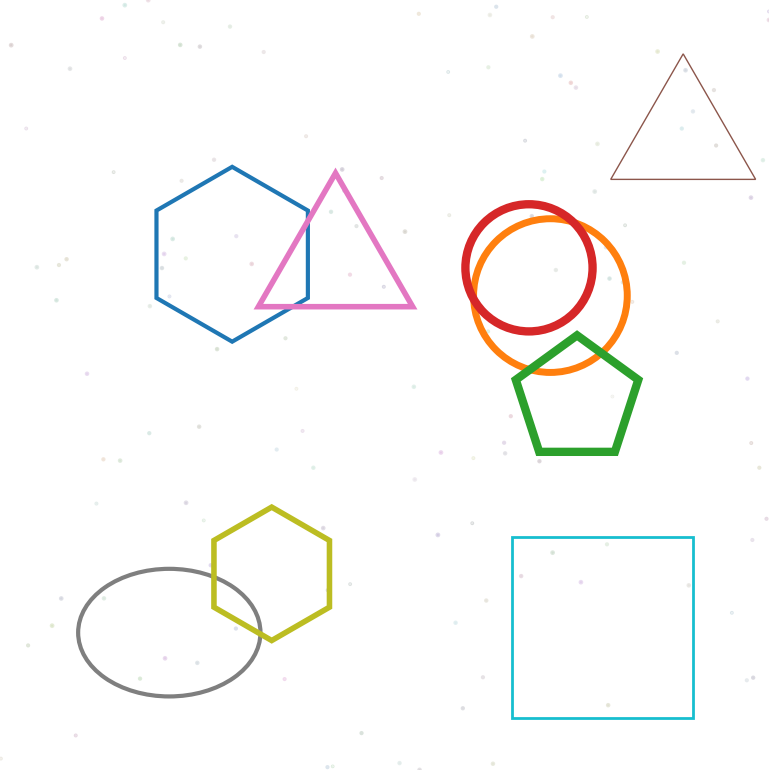[{"shape": "hexagon", "thickness": 1.5, "radius": 0.57, "center": [0.302, 0.67]}, {"shape": "circle", "thickness": 2.5, "radius": 0.5, "center": [0.715, 0.616]}, {"shape": "pentagon", "thickness": 3, "radius": 0.42, "center": [0.749, 0.481]}, {"shape": "circle", "thickness": 3, "radius": 0.41, "center": [0.687, 0.652]}, {"shape": "triangle", "thickness": 0.5, "radius": 0.54, "center": [0.887, 0.821]}, {"shape": "triangle", "thickness": 2, "radius": 0.58, "center": [0.436, 0.66]}, {"shape": "oval", "thickness": 1.5, "radius": 0.59, "center": [0.22, 0.178]}, {"shape": "hexagon", "thickness": 2, "radius": 0.43, "center": [0.353, 0.255]}, {"shape": "square", "thickness": 1, "radius": 0.59, "center": [0.783, 0.185]}]